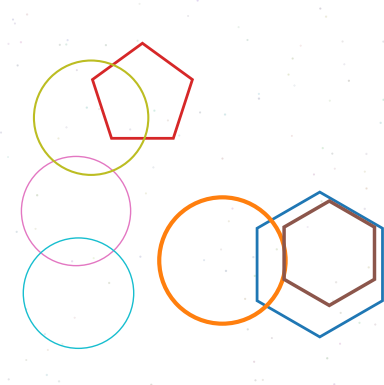[{"shape": "hexagon", "thickness": 2, "radius": 0.94, "center": [0.831, 0.313]}, {"shape": "circle", "thickness": 3, "radius": 0.82, "center": [0.578, 0.323]}, {"shape": "pentagon", "thickness": 2, "radius": 0.68, "center": [0.37, 0.751]}, {"shape": "hexagon", "thickness": 2.5, "radius": 0.68, "center": [0.855, 0.342]}, {"shape": "circle", "thickness": 1, "radius": 0.71, "center": [0.197, 0.452]}, {"shape": "circle", "thickness": 1.5, "radius": 0.74, "center": [0.237, 0.694]}, {"shape": "circle", "thickness": 1, "radius": 0.72, "center": [0.204, 0.239]}]